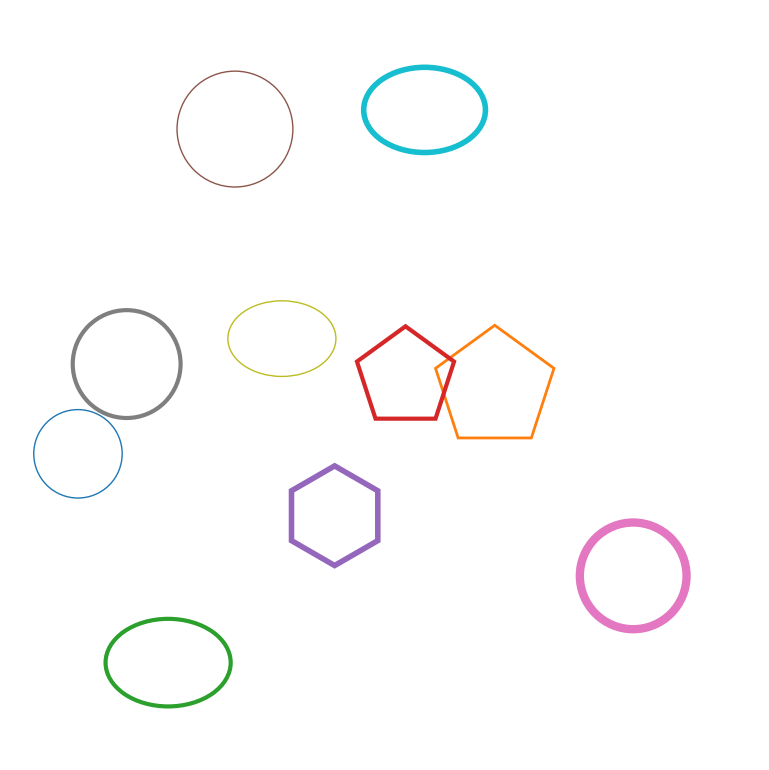[{"shape": "circle", "thickness": 0.5, "radius": 0.29, "center": [0.101, 0.411]}, {"shape": "pentagon", "thickness": 1, "radius": 0.4, "center": [0.643, 0.497]}, {"shape": "oval", "thickness": 1.5, "radius": 0.41, "center": [0.218, 0.139]}, {"shape": "pentagon", "thickness": 1.5, "radius": 0.33, "center": [0.527, 0.51]}, {"shape": "hexagon", "thickness": 2, "radius": 0.32, "center": [0.435, 0.33]}, {"shape": "circle", "thickness": 0.5, "radius": 0.38, "center": [0.305, 0.832]}, {"shape": "circle", "thickness": 3, "radius": 0.35, "center": [0.822, 0.252]}, {"shape": "circle", "thickness": 1.5, "radius": 0.35, "center": [0.164, 0.527]}, {"shape": "oval", "thickness": 0.5, "radius": 0.35, "center": [0.366, 0.56]}, {"shape": "oval", "thickness": 2, "radius": 0.4, "center": [0.551, 0.857]}]